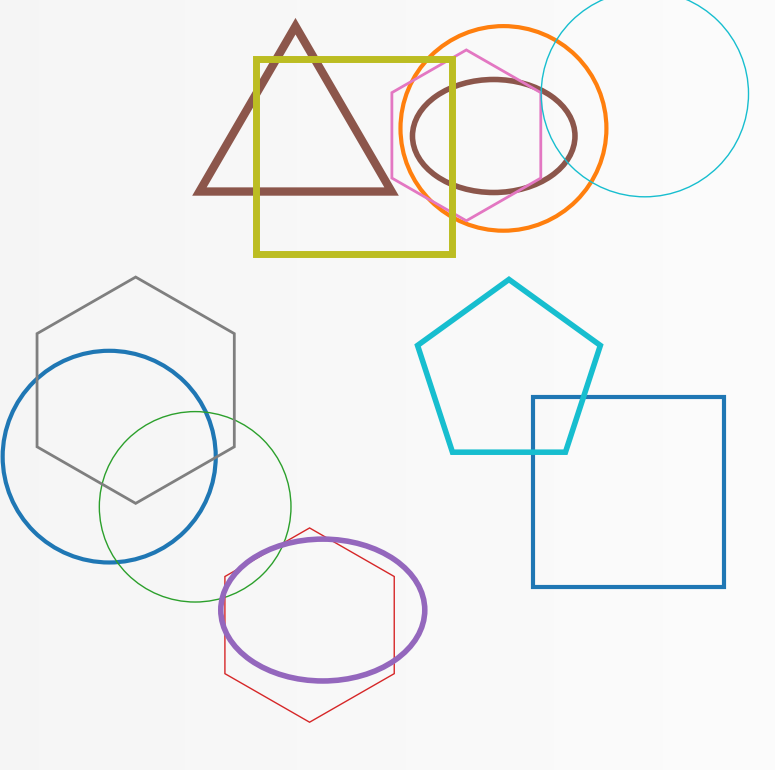[{"shape": "circle", "thickness": 1.5, "radius": 0.69, "center": [0.141, 0.407]}, {"shape": "square", "thickness": 1.5, "radius": 0.62, "center": [0.811, 0.361]}, {"shape": "circle", "thickness": 1.5, "radius": 0.66, "center": [0.65, 0.833]}, {"shape": "circle", "thickness": 0.5, "radius": 0.62, "center": [0.252, 0.342]}, {"shape": "hexagon", "thickness": 0.5, "radius": 0.63, "center": [0.399, 0.188]}, {"shape": "oval", "thickness": 2, "radius": 0.66, "center": [0.416, 0.208]}, {"shape": "oval", "thickness": 2, "radius": 0.52, "center": [0.637, 0.823]}, {"shape": "triangle", "thickness": 3, "radius": 0.72, "center": [0.381, 0.823]}, {"shape": "hexagon", "thickness": 1, "radius": 0.55, "center": [0.602, 0.824]}, {"shape": "hexagon", "thickness": 1, "radius": 0.73, "center": [0.175, 0.493]}, {"shape": "square", "thickness": 2.5, "radius": 0.63, "center": [0.457, 0.796]}, {"shape": "pentagon", "thickness": 2, "radius": 0.62, "center": [0.657, 0.513]}, {"shape": "circle", "thickness": 0.5, "radius": 0.67, "center": [0.832, 0.878]}]